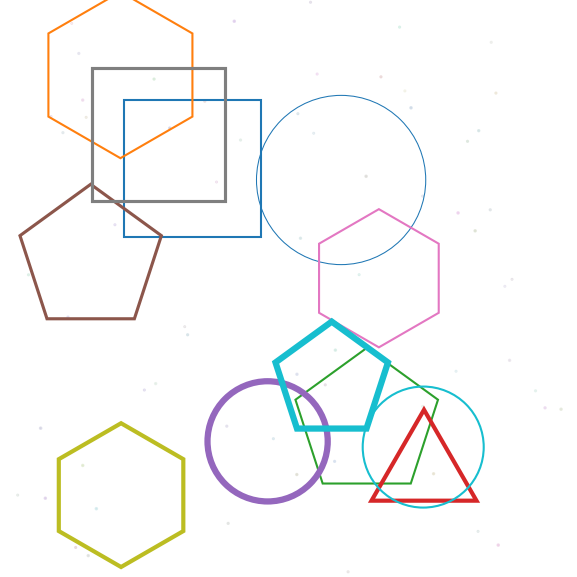[{"shape": "circle", "thickness": 0.5, "radius": 0.73, "center": [0.591, 0.687]}, {"shape": "square", "thickness": 1, "radius": 0.59, "center": [0.333, 0.708]}, {"shape": "hexagon", "thickness": 1, "radius": 0.72, "center": [0.209, 0.869]}, {"shape": "pentagon", "thickness": 1, "radius": 0.65, "center": [0.635, 0.267]}, {"shape": "triangle", "thickness": 2, "radius": 0.52, "center": [0.734, 0.185]}, {"shape": "circle", "thickness": 3, "radius": 0.52, "center": [0.463, 0.235]}, {"shape": "pentagon", "thickness": 1.5, "radius": 0.64, "center": [0.157, 0.551]}, {"shape": "hexagon", "thickness": 1, "radius": 0.6, "center": [0.656, 0.517]}, {"shape": "square", "thickness": 1.5, "radius": 0.58, "center": [0.274, 0.766]}, {"shape": "hexagon", "thickness": 2, "radius": 0.62, "center": [0.21, 0.142]}, {"shape": "circle", "thickness": 1, "radius": 0.52, "center": [0.733, 0.225]}, {"shape": "pentagon", "thickness": 3, "radius": 0.51, "center": [0.574, 0.34]}]